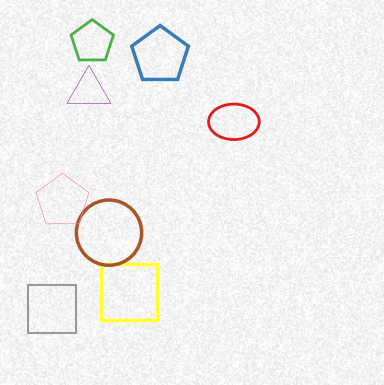[{"shape": "oval", "thickness": 2, "radius": 0.33, "center": [0.608, 0.684]}, {"shape": "pentagon", "thickness": 2.5, "radius": 0.39, "center": [0.416, 0.856]}, {"shape": "pentagon", "thickness": 2, "radius": 0.29, "center": [0.24, 0.891]}, {"shape": "triangle", "thickness": 0.5, "radius": 0.33, "center": [0.231, 0.764]}, {"shape": "square", "thickness": 2.5, "radius": 0.36, "center": [0.335, 0.243]}, {"shape": "circle", "thickness": 2.5, "radius": 0.42, "center": [0.283, 0.396]}, {"shape": "pentagon", "thickness": 0.5, "radius": 0.36, "center": [0.162, 0.477]}, {"shape": "square", "thickness": 1.5, "radius": 0.31, "center": [0.135, 0.197]}]